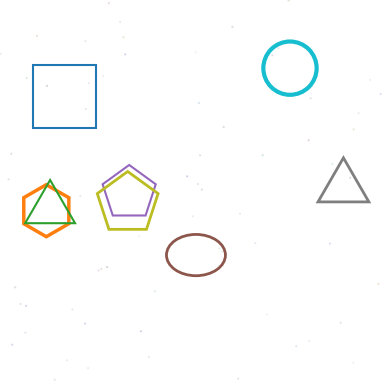[{"shape": "square", "thickness": 1.5, "radius": 0.41, "center": [0.167, 0.75]}, {"shape": "hexagon", "thickness": 2.5, "radius": 0.34, "center": [0.12, 0.453]}, {"shape": "triangle", "thickness": 1.5, "radius": 0.37, "center": [0.13, 0.458]}, {"shape": "pentagon", "thickness": 1.5, "radius": 0.36, "center": [0.336, 0.499]}, {"shape": "oval", "thickness": 2, "radius": 0.38, "center": [0.509, 0.337]}, {"shape": "triangle", "thickness": 2, "radius": 0.38, "center": [0.892, 0.514]}, {"shape": "pentagon", "thickness": 2, "radius": 0.42, "center": [0.332, 0.472]}, {"shape": "circle", "thickness": 3, "radius": 0.35, "center": [0.753, 0.823]}]